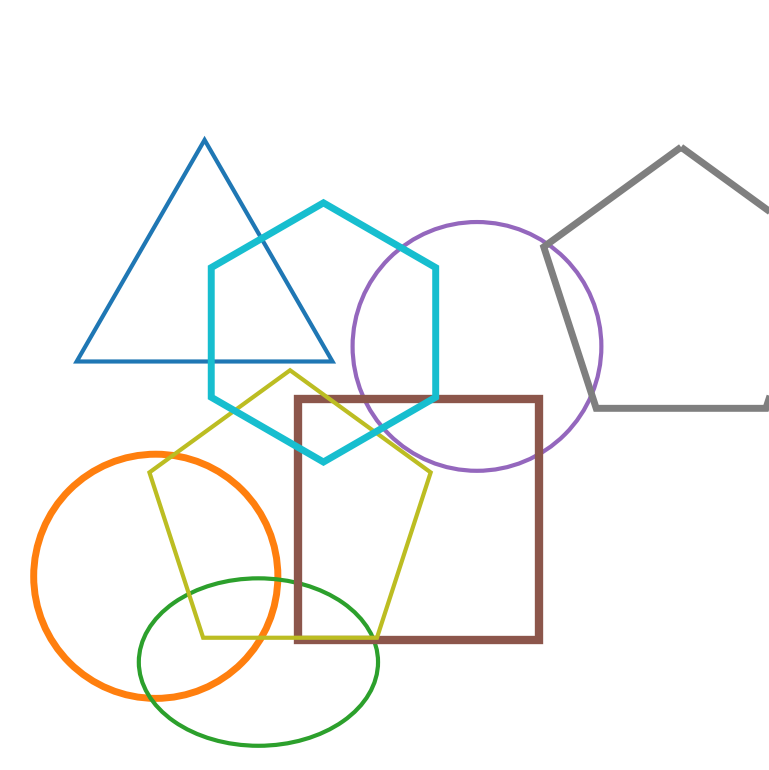[{"shape": "triangle", "thickness": 1.5, "radius": 0.96, "center": [0.266, 0.626]}, {"shape": "circle", "thickness": 2.5, "radius": 0.79, "center": [0.202, 0.252]}, {"shape": "oval", "thickness": 1.5, "radius": 0.78, "center": [0.336, 0.14]}, {"shape": "circle", "thickness": 1.5, "radius": 0.81, "center": [0.619, 0.55]}, {"shape": "square", "thickness": 3, "radius": 0.78, "center": [0.543, 0.325]}, {"shape": "pentagon", "thickness": 2.5, "radius": 0.94, "center": [0.885, 0.621]}, {"shape": "pentagon", "thickness": 1.5, "radius": 0.96, "center": [0.377, 0.327]}, {"shape": "hexagon", "thickness": 2.5, "radius": 0.84, "center": [0.42, 0.568]}]